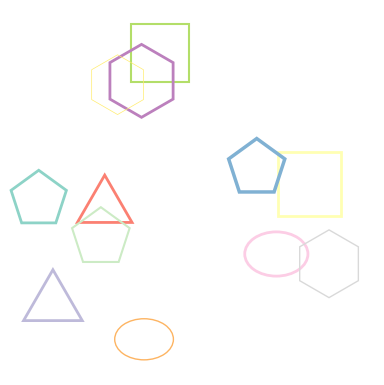[{"shape": "pentagon", "thickness": 2, "radius": 0.38, "center": [0.101, 0.482]}, {"shape": "square", "thickness": 2, "radius": 0.41, "center": [0.804, 0.522]}, {"shape": "triangle", "thickness": 2, "radius": 0.44, "center": [0.137, 0.211]}, {"shape": "triangle", "thickness": 2, "radius": 0.41, "center": [0.272, 0.463]}, {"shape": "pentagon", "thickness": 2.5, "radius": 0.38, "center": [0.667, 0.563]}, {"shape": "oval", "thickness": 1, "radius": 0.38, "center": [0.374, 0.119]}, {"shape": "square", "thickness": 1.5, "radius": 0.38, "center": [0.417, 0.863]}, {"shape": "oval", "thickness": 2, "radius": 0.41, "center": [0.718, 0.34]}, {"shape": "hexagon", "thickness": 1, "radius": 0.44, "center": [0.855, 0.315]}, {"shape": "hexagon", "thickness": 2, "radius": 0.47, "center": [0.368, 0.79]}, {"shape": "pentagon", "thickness": 1.5, "radius": 0.39, "center": [0.262, 0.383]}, {"shape": "hexagon", "thickness": 0.5, "radius": 0.39, "center": [0.305, 0.78]}]